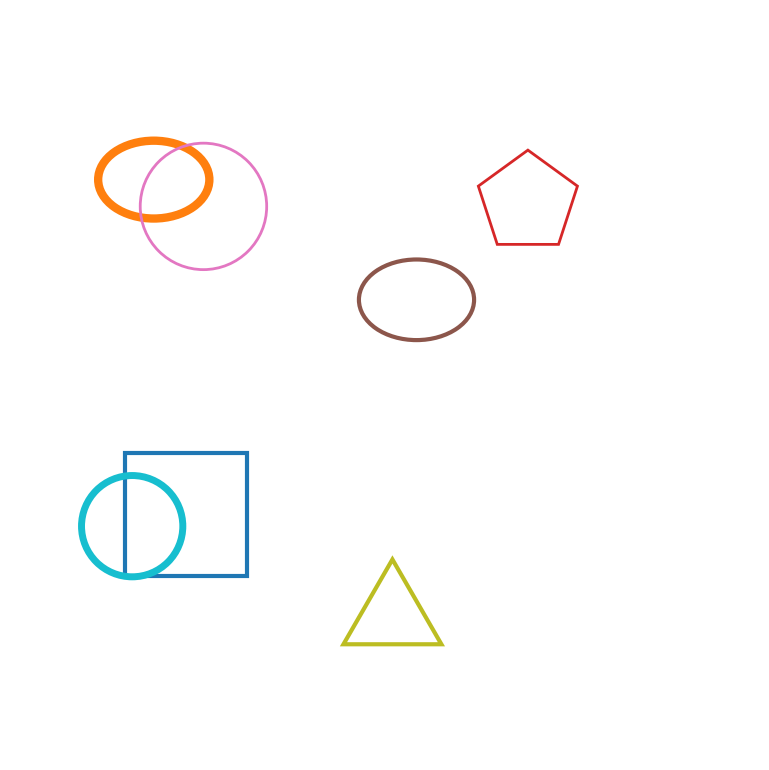[{"shape": "square", "thickness": 1.5, "radius": 0.4, "center": [0.241, 0.332]}, {"shape": "oval", "thickness": 3, "radius": 0.36, "center": [0.2, 0.767]}, {"shape": "pentagon", "thickness": 1, "radius": 0.34, "center": [0.686, 0.737]}, {"shape": "oval", "thickness": 1.5, "radius": 0.37, "center": [0.541, 0.611]}, {"shape": "circle", "thickness": 1, "radius": 0.41, "center": [0.264, 0.732]}, {"shape": "triangle", "thickness": 1.5, "radius": 0.37, "center": [0.51, 0.2]}, {"shape": "circle", "thickness": 2.5, "radius": 0.33, "center": [0.172, 0.317]}]